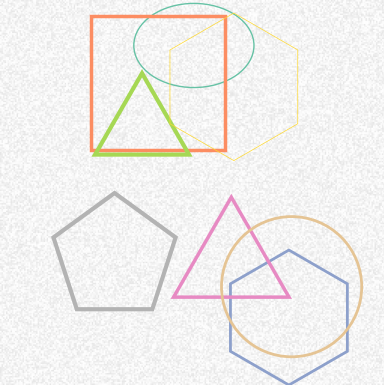[{"shape": "oval", "thickness": 1, "radius": 0.78, "center": [0.504, 0.882]}, {"shape": "square", "thickness": 2.5, "radius": 0.87, "center": [0.411, 0.784]}, {"shape": "hexagon", "thickness": 2, "radius": 0.88, "center": [0.75, 0.175]}, {"shape": "triangle", "thickness": 2.5, "radius": 0.87, "center": [0.601, 0.315]}, {"shape": "triangle", "thickness": 3, "radius": 0.7, "center": [0.369, 0.669]}, {"shape": "hexagon", "thickness": 0.5, "radius": 0.96, "center": [0.607, 0.774]}, {"shape": "circle", "thickness": 2, "radius": 0.91, "center": [0.757, 0.255]}, {"shape": "pentagon", "thickness": 3, "radius": 0.83, "center": [0.298, 0.332]}]